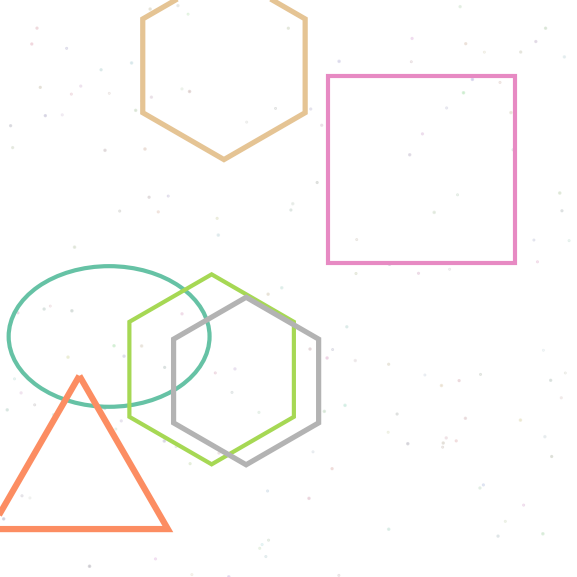[{"shape": "oval", "thickness": 2, "radius": 0.87, "center": [0.189, 0.417]}, {"shape": "triangle", "thickness": 3, "radius": 0.88, "center": [0.137, 0.171]}, {"shape": "square", "thickness": 2, "radius": 0.81, "center": [0.729, 0.706]}, {"shape": "hexagon", "thickness": 2, "radius": 0.82, "center": [0.366, 0.36]}, {"shape": "hexagon", "thickness": 2.5, "radius": 0.81, "center": [0.388, 0.885]}, {"shape": "hexagon", "thickness": 2.5, "radius": 0.73, "center": [0.426, 0.339]}]